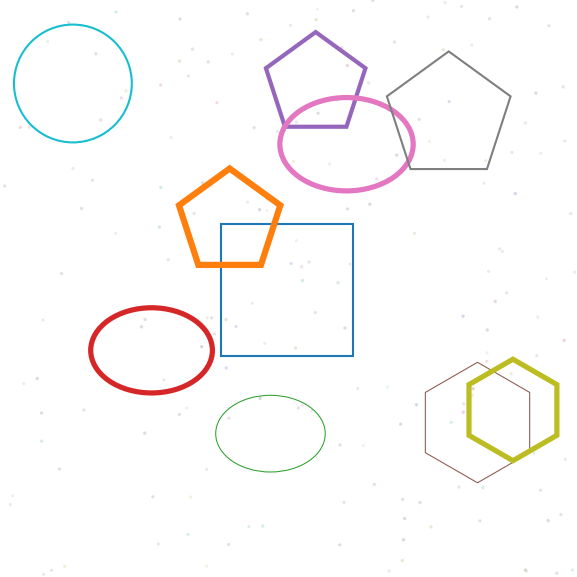[{"shape": "square", "thickness": 1, "radius": 0.57, "center": [0.497, 0.497]}, {"shape": "pentagon", "thickness": 3, "radius": 0.46, "center": [0.398, 0.615]}, {"shape": "oval", "thickness": 0.5, "radius": 0.47, "center": [0.468, 0.248]}, {"shape": "oval", "thickness": 2.5, "radius": 0.53, "center": [0.262, 0.392]}, {"shape": "pentagon", "thickness": 2, "radius": 0.45, "center": [0.547, 0.853]}, {"shape": "hexagon", "thickness": 0.5, "radius": 0.52, "center": [0.827, 0.267]}, {"shape": "oval", "thickness": 2.5, "radius": 0.58, "center": [0.6, 0.749]}, {"shape": "pentagon", "thickness": 1, "radius": 0.56, "center": [0.777, 0.797]}, {"shape": "hexagon", "thickness": 2.5, "radius": 0.44, "center": [0.888, 0.289]}, {"shape": "circle", "thickness": 1, "radius": 0.51, "center": [0.126, 0.855]}]